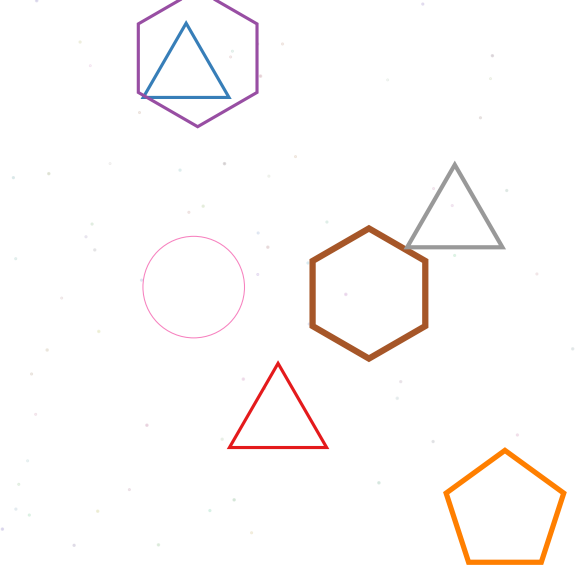[{"shape": "triangle", "thickness": 1.5, "radius": 0.49, "center": [0.481, 0.273]}, {"shape": "triangle", "thickness": 1.5, "radius": 0.43, "center": [0.322, 0.873]}, {"shape": "hexagon", "thickness": 1.5, "radius": 0.59, "center": [0.342, 0.898]}, {"shape": "pentagon", "thickness": 2.5, "radius": 0.54, "center": [0.874, 0.112]}, {"shape": "hexagon", "thickness": 3, "radius": 0.56, "center": [0.639, 0.491]}, {"shape": "circle", "thickness": 0.5, "radius": 0.44, "center": [0.335, 0.502]}, {"shape": "triangle", "thickness": 2, "radius": 0.48, "center": [0.787, 0.619]}]